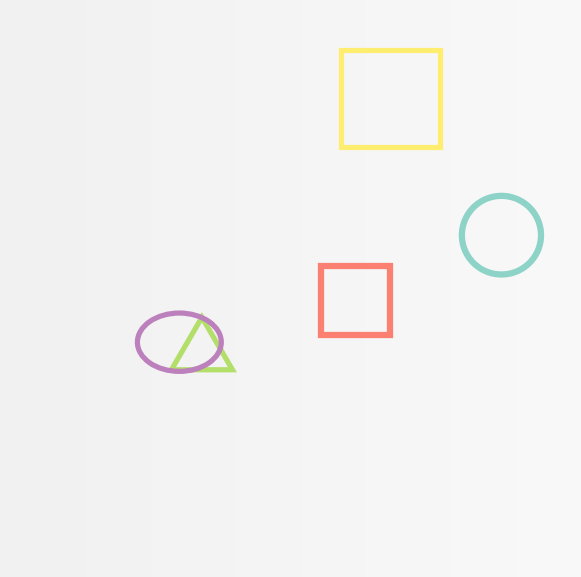[{"shape": "circle", "thickness": 3, "radius": 0.34, "center": [0.863, 0.592]}, {"shape": "square", "thickness": 3, "radius": 0.3, "center": [0.611, 0.478]}, {"shape": "triangle", "thickness": 2.5, "radius": 0.3, "center": [0.347, 0.389]}, {"shape": "oval", "thickness": 2.5, "radius": 0.36, "center": [0.309, 0.407]}, {"shape": "square", "thickness": 2.5, "radius": 0.42, "center": [0.672, 0.828]}]